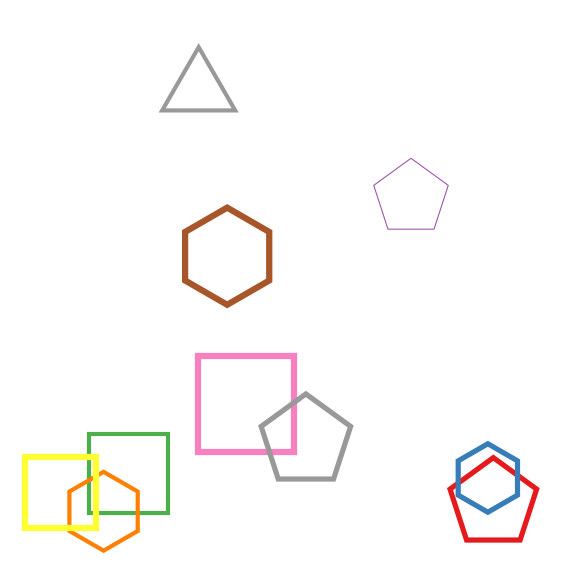[{"shape": "pentagon", "thickness": 2.5, "radius": 0.39, "center": [0.854, 0.128]}, {"shape": "hexagon", "thickness": 2.5, "radius": 0.3, "center": [0.845, 0.171]}, {"shape": "square", "thickness": 2, "radius": 0.34, "center": [0.222, 0.179]}, {"shape": "pentagon", "thickness": 0.5, "radius": 0.34, "center": [0.712, 0.657]}, {"shape": "hexagon", "thickness": 2, "radius": 0.34, "center": [0.179, 0.114]}, {"shape": "square", "thickness": 3, "radius": 0.31, "center": [0.105, 0.146]}, {"shape": "hexagon", "thickness": 3, "radius": 0.42, "center": [0.393, 0.555]}, {"shape": "square", "thickness": 3, "radius": 0.41, "center": [0.426, 0.3]}, {"shape": "pentagon", "thickness": 2.5, "radius": 0.41, "center": [0.53, 0.236]}, {"shape": "triangle", "thickness": 2, "radius": 0.37, "center": [0.344, 0.844]}]